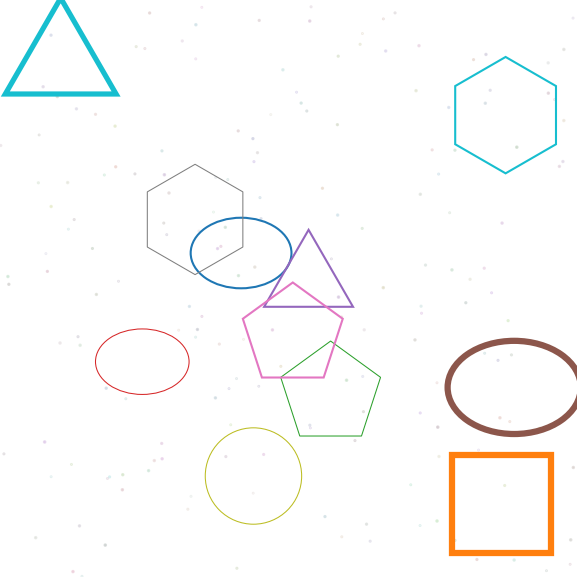[{"shape": "oval", "thickness": 1, "radius": 0.44, "center": [0.417, 0.561]}, {"shape": "square", "thickness": 3, "radius": 0.43, "center": [0.869, 0.126]}, {"shape": "pentagon", "thickness": 0.5, "radius": 0.45, "center": [0.573, 0.318]}, {"shape": "oval", "thickness": 0.5, "radius": 0.41, "center": [0.246, 0.373]}, {"shape": "triangle", "thickness": 1, "radius": 0.44, "center": [0.534, 0.512]}, {"shape": "oval", "thickness": 3, "radius": 0.58, "center": [0.89, 0.328]}, {"shape": "pentagon", "thickness": 1, "radius": 0.45, "center": [0.507, 0.419]}, {"shape": "hexagon", "thickness": 0.5, "radius": 0.48, "center": [0.338, 0.619]}, {"shape": "circle", "thickness": 0.5, "radius": 0.42, "center": [0.439, 0.175]}, {"shape": "hexagon", "thickness": 1, "radius": 0.5, "center": [0.875, 0.8]}, {"shape": "triangle", "thickness": 2.5, "radius": 0.55, "center": [0.105, 0.892]}]